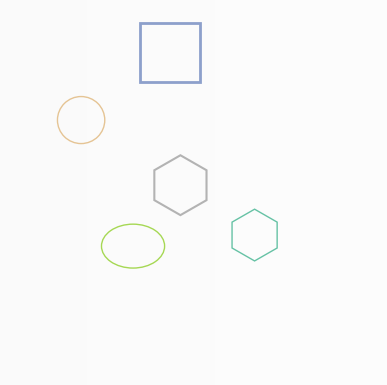[{"shape": "hexagon", "thickness": 1, "radius": 0.34, "center": [0.657, 0.389]}, {"shape": "square", "thickness": 2, "radius": 0.38, "center": [0.438, 0.863]}, {"shape": "oval", "thickness": 1, "radius": 0.41, "center": [0.343, 0.361]}, {"shape": "circle", "thickness": 1, "radius": 0.31, "center": [0.209, 0.688]}, {"shape": "hexagon", "thickness": 1.5, "radius": 0.39, "center": [0.466, 0.519]}]